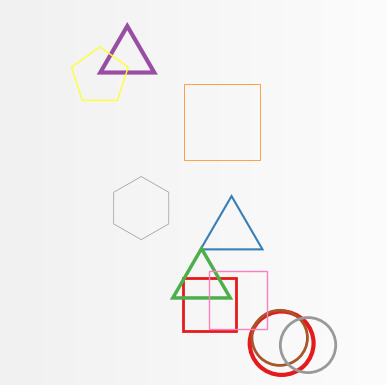[{"shape": "square", "thickness": 2, "radius": 0.35, "center": [0.541, 0.209]}, {"shape": "circle", "thickness": 3, "radius": 0.41, "center": [0.727, 0.109]}, {"shape": "triangle", "thickness": 1.5, "radius": 0.46, "center": [0.597, 0.398]}, {"shape": "triangle", "thickness": 2.5, "radius": 0.43, "center": [0.52, 0.269]}, {"shape": "triangle", "thickness": 3, "radius": 0.4, "center": [0.328, 0.852]}, {"shape": "square", "thickness": 0.5, "radius": 0.49, "center": [0.572, 0.684]}, {"shape": "pentagon", "thickness": 1, "radius": 0.38, "center": [0.258, 0.801]}, {"shape": "circle", "thickness": 2, "radius": 0.36, "center": [0.722, 0.122]}, {"shape": "square", "thickness": 1, "radius": 0.37, "center": [0.615, 0.221]}, {"shape": "hexagon", "thickness": 0.5, "radius": 0.41, "center": [0.365, 0.46]}, {"shape": "circle", "thickness": 2, "radius": 0.36, "center": [0.795, 0.104]}]